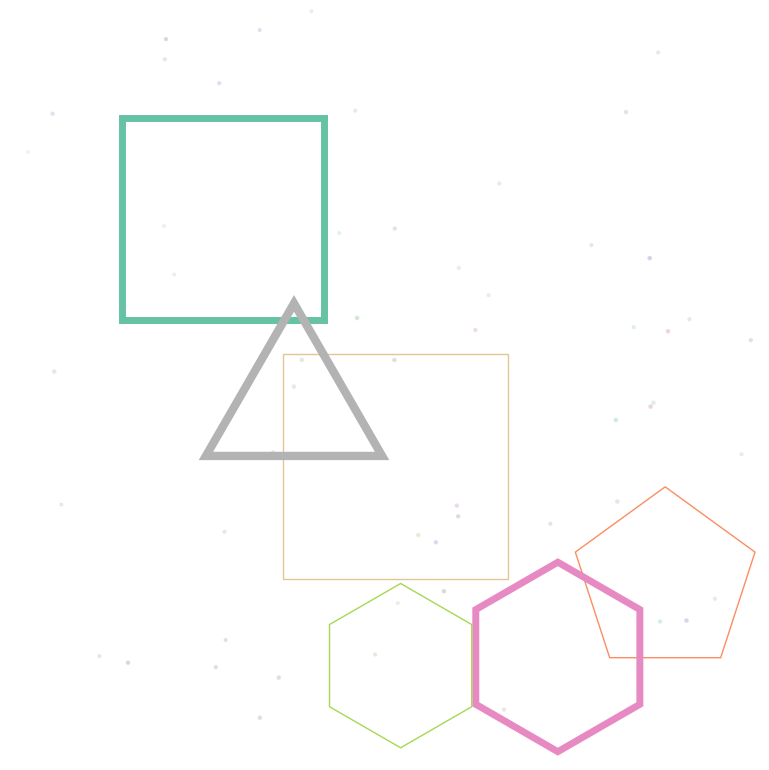[{"shape": "square", "thickness": 2.5, "radius": 0.66, "center": [0.289, 0.715]}, {"shape": "pentagon", "thickness": 0.5, "radius": 0.61, "center": [0.864, 0.245]}, {"shape": "hexagon", "thickness": 2.5, "radius": 0.62, "center": [0.724, 0.147]}, {"shape": "hexagon", "thickness": 0.5, "radius": 0.53, "center": [0.52, 0.136]}, {"shape": "square", "thickness": 0.5, "radius": 0.73, "center": [0.513, 0.395]}, {"shape": "triangle", "thickness": 3, "radius": 0.66, "center": [0.382, 0.474]}]